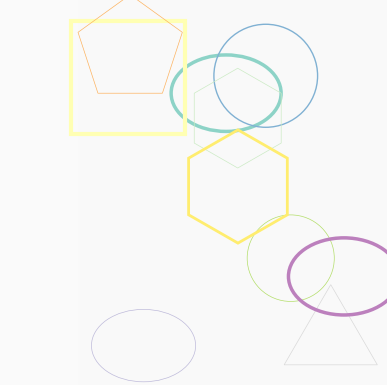[{"shape": "oval", "thickness": 2.5, "radius": 0.71, "center": [0.584, 0.758]}, {"shape": "square", "thickness": 3, "radius": 0.73, "center": [0.33, 0.798]}, {"shape": "oval", "thickness": 0.5, "radius": 0.67, "center": [0.37, 0.102]}, {"shape": "circle", "thickness": 1, "radius": 0.67, "center": [0.686, 0.803]}, {"shape": "pentagon", "thickness": 0.5, "radius": 0.71, "center": [0.336, 0.872]}, {"shape": "circle", "thickness": 0.5, "radius": 0.56, "center": [0.75, 0.329]}, {"shape": "triangle", "thickness": 0.5, "radius": 0.69, "center": [0.854, 0.122]}, {"shape": "oval", "thickness": 2.5, "radius": 0.72, "center": [0.887, 0.282]}, {"shape": "hexagon", "thickness": 0.5, "radius": 0.65, "center": [0.613, 0.693]}, {"shape": "hexagon", "thickness": 2, "radius": 0.74, "center": [0.614, 0.516]}]